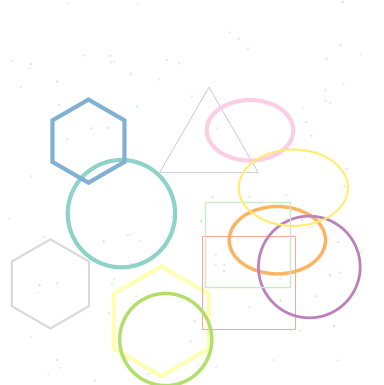[{"shape": "circle", "thickness": 3, "radius": 0.7, "center": [0.315, 0.445]}, {"shape": "hexagon", "thickness": 3, "radius": 0.71, "center": [0.419, 0.166]}, {"shape": "triangle", "thickness": 0.5, "radius": 0.74, "center": [0.543, 0.626]}, {"shape": "square", "thickness": 0.5, "radius": 0.6, "center": [0.646, 0.267]}, {"shape": "hexagon", "thickness": 3, "radius": 0.54, "center": [0.23, 0.633]}, {"shape": "oval", "thickness": 2.5, "radius": 0.63, "center": [0.72, 0.376]}, {"shape": "circle", "thickness": 2.5, "radius": 0.6, "center": [0.43, 0.118]}, {"shape": "oval", "thickness": 3, "radius": 0.56, "center": [0.649, 0.662]}, {"shape": "hexagon", "thickness": 1.5, "radius": 0.58, "center": [0.131, 0.263]}, {"shape": "circle", "thickness": 2, "radius": 0.66, "center": [0.803, 0.307]}, {"shape": "square", "thickness": 1, "radius": 0.55, "center": [0.643, 0.366]}, {"shape": "oval", "thickness": 1.5, "radius": 0.71, "center": [0.762, 0.512]}]